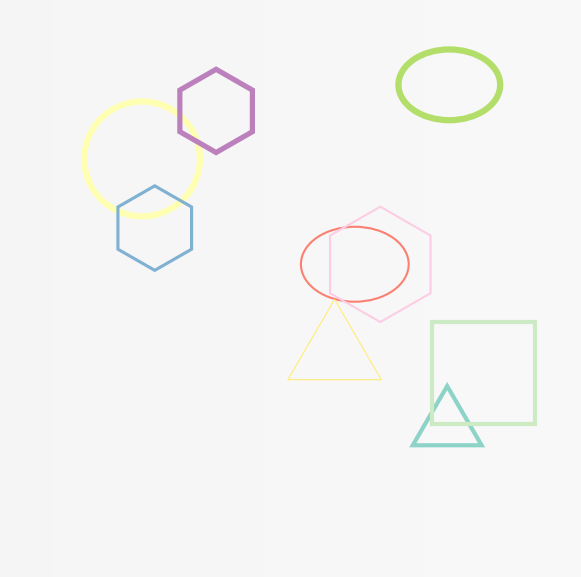[{"shape": "triangle", "thickness": 2, "radius": 0.34, "center": [0.769, 0.262]}, {"shape": "circle", "thickness": 3, "radius": 0.5, "center": [0.244, 0.724]}, {"shape": "oval", "thickness": 1, "radius": 0.46, "center": [0.61, 0.542]}, {"shape": "hexagon", "thickness": 1.5, "radius": 0.37, "center": [0.266, 0.604]}, {"shape": "oval", "thickness": 3, "radius": 0.44, "center": [0.773, 0.852]}, {"shape": "hexagon", "thickness": 1, "radius": 0.5, "center": [0.654, 0.541]}, {"shape": "hexagon", "thickness": 2.5, "radius": 0.36, "center": [0.372, 0.807]}, {"shape": "square", "thickness": 2, "radius": 0.44, "center": [0.832, 0.354]}, {"shape": "triangle", "thickness": 0.5, "radius": 0.46, "center": [0.576, 0.388]}]